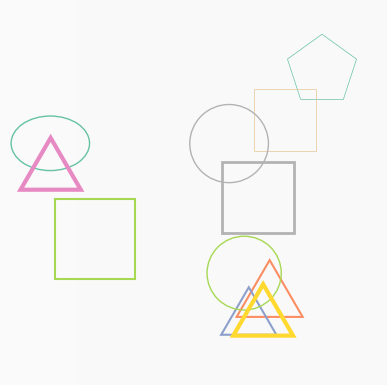[{"shape": "pentagon", "thickness": 0.5, "radius": 0.47, "center": [0.831, 0.817]}, {"shape": "oval", "thickness": 1, "radius": 0.51, "center": [0.13, 0.628]}, {"shape": "triangle", "thickness": 1.5, "radius": 0.49, "center": [0.696, 0.226]}, {"shape": "triangle", "thickness": 1.5, "radius": 0.41, "center": [0.642, 0.172]}, {"shape": "triangle", "thickness": 3, "radius": 0.45, "center": [0.131, 0.552]}, {"shape": "square", "thickness": 1.5, "radius": 0.52, "center": [0.245, 0.38]}, {"shape": "circle", "thickness": 1, "radius": 0.48, "center": [0.63, 0.291]}, {"shape": "triangle", "thickness": 3, "radius": 0.45, "center": [0.679, 0.173]}, {"shape": "square", "thickness": 0.5, "radius": 0.4, "center": [0.736, 0.688]}, {"shape": "circle", "thickness": 1, "radius": 0.51, "center": [0.591, 0.627]}, {"shape": "square", "thickness": 2, "radius": 0.47, "center": [0.667, 0.487]}]